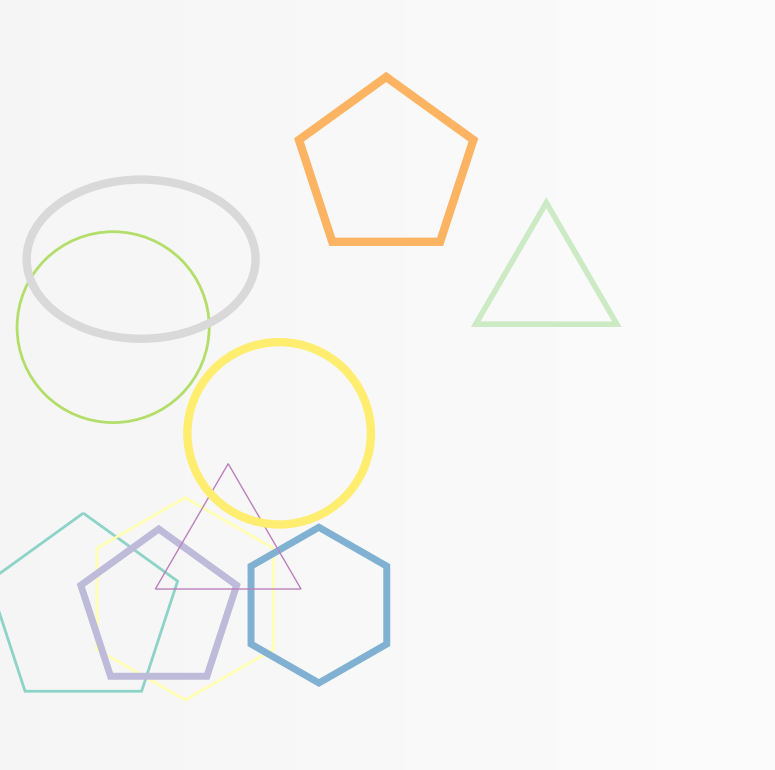[{"shape": "pentagon", "thickness": 1, "radius": 0.64, "center": [0.108, 0.206]}, {"shape": "hexagon", "thickness": 1, "radius": 0.66, "center": [0.239, 0.222]}, {"shape": "pentagon", "thickness": 2.5, "radius": 0.53, "center": [0.205, 0.207]}, {"shape": "hexagon", "thickness": 2.5, "radius": 0.51, "center": [0.411, 0.214]}, {"shape": "pentagon", "thickness": 3, "radius": 0.59, "center": [0.498, 0.782]}, {"shape": "circle", "thickness": 1, "radius": 0.62, "center": [0.146, 0.575]}, {"shape": "oval", "thickness": 3, "radius": 0.74, "center": [0.182, 0.663]}, {"shape": "triangle", "thickness": 0.5, "radius": 0.54, "center": [0.294, 0.289]}, {"shape": "triangle", "thickness": 2, "radius": 0.53, "center": [0.705, 0.632]}, {"shape": "circle", "thickness": 3, "radius": 0.59, "center": [0.36, 0.437]}]